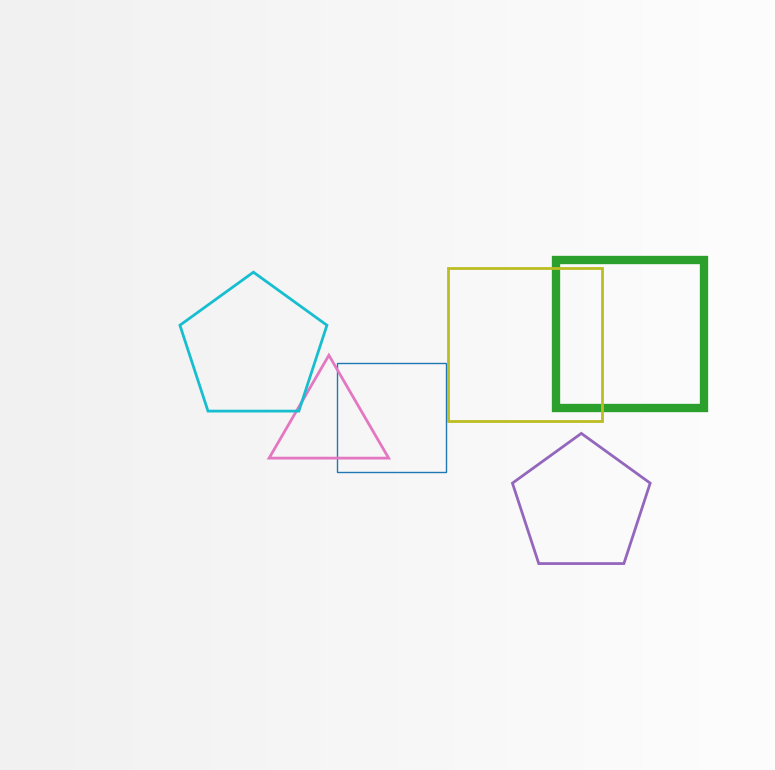[{"shape": "square", "thickness": 0.5, "radius": 0.35, "center": [0.505, 0.457]}, {"shape": "square", "thickness": 3, "radius": 0.48, "center": [0.813, 0.566]}, {"shape": "pentagon", "thickness": 1, "radius": 0.47, "center": [0.75, 0.344]}, {"shape": "triangle", "thickness": 1, "radius": 0.45, "center": [0.424, 0.45]}, {"shape": "square", "thickness": 1, "radius": 0.5, "center": [0.677, 0.552]}, {"shape": "pentagon", "thickness": 1, "radius": 0.5, "center": [0.327, 0.547]}]